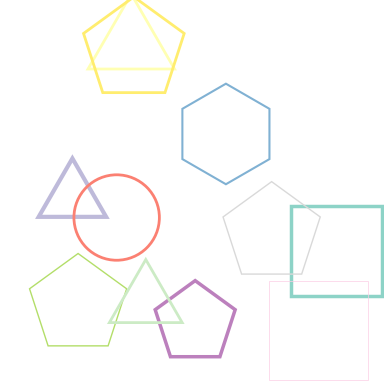[{"shape": "square", "thickness": 2.5, "radius": 0.59, "center": [0.873, 0.348]}, {"shape": "triangle", "thickness": 2, "radius": 0.65, "center": [0.341, 0.886]}, {"shape": "triangle", "thickness": 3, "radius": 0.51, "center": [0.188, 0.487]}, {"shape": "circle", "thickness": 2, "radius": 0.55, "center": [0.303, 0.435]}, {"shape": "hexagon", "thickness": 1.5, "radius": 0.65, "center": [0.587, 0.652]}, {"shape": "pentagon", "thickness": 1, "radius": 0.66, "center": [0.203, 0.209]}, {"shape": "square", "thickness": 0.5, "radius": 0.64, "center": [0.827, 0.143]}, {"shape": "pentagon", "thickness": 1, "radius": 0.66, "center": [0.706, 0.395]}, {"shape": "pentagon", "thickness": 2.5, "radius": 0.55, "center": [0.507, 0.162]}, {"shape": "triangle", "thickness": 2, "radius": 0.55, "center": [0.379, 0.217]}, {"shape": "pentagon", "thickness": 2, "radius": 0.69, "center": [0.348, 0.871]}]